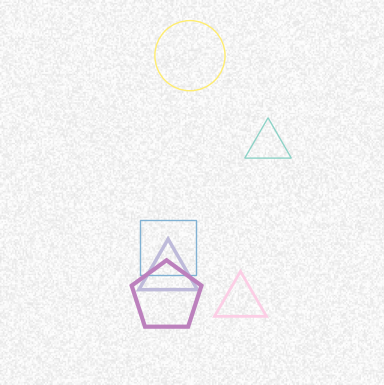[{"shape": "triangle", "thickness": 1, "radius": 0.35, "center": [0.696, 0.624]}, {"shape": "triangle", "thickness": 2.5, "radius": 0.44, "center": [0.437, 0.291]}, {"shape": "square", "thickness": 1, "radius": 0.36, "center": [0.436, 0.357]}, {"shape": "triangle", "thickness": 2, "radius": 0.39, "center": [0.625, 0.217]}, {"shape": "pentagon", "thickness": 3, "radius": 0.48, "center": [0.433, 0.229]}, {"shape": "circle", "thickness": 1, "radius": 0.46, "center": [0.493, 0.855]}]